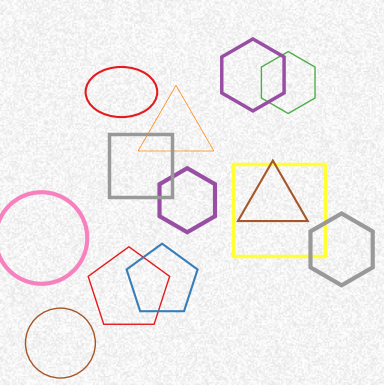[{"shape": "pentagon", "thickness": 1, "radius": 0.56, "center": [0.335, 0.248]}, {"shape": "oval", "thickness": 1.5, "radius": 0.47, "center": [0.315, 0.761]}, {"shape": "pentagon", "thickness": 1.5, "radius": 0.48, "center": [0.421, 0.27]}, {"shape": "hexagon", "thickness": 1, "radius": 0.4, "center": [0.749, 0.786]}, {"shape": "hexagon", "thickness": 3, "radius": 0.42, "center": [0.486, 0.48]}, {"shape": "hexagon", "thickness": 2.5, "radius": 0.47, "center": [0.657, 0.805]}, {"shape": "triangle", "thickness": 0.5, "radius": 0.57, "center": [0.457, 0.665]}, {"shape": "square", "thickness": 2.5, "radius": 0.6, "center": [0.725, 0.455]}, {"shape": "triangle", "thickness": 1.5, "radius": 0.52, "center": [0.709, 0.478]}, {"shape": "circle", "thickness": 1, "radius": 0.45, "center": [0.157, 0.109]}, {"shape": "circle", "thickness": 3, "radius": 0.59, "center": [0.108, 0.382]}, {"shape": "square", "thickness": 2.5, "radius": 0.41, "center": [0.365, 0.57]}, {"shape": "hexagon", "thickness": 3, "radius": 0.47, "center": [0.887, 0.352]}]